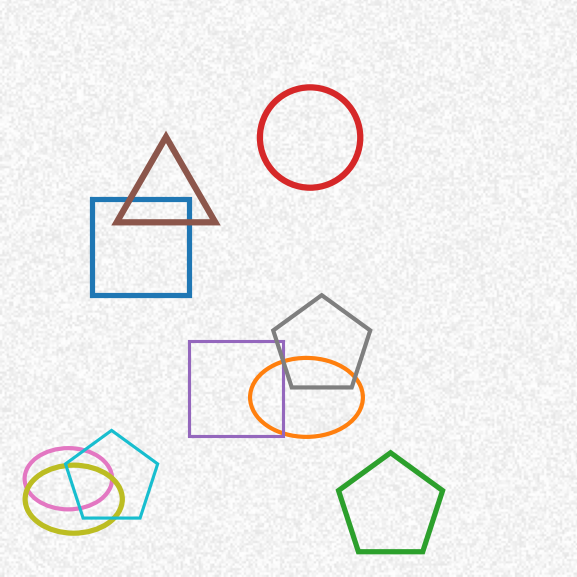[{"shape": "square", "thickness": 2.5, "radius": 0.42, "center": [0.244, 0.571]}, {"shape": "oval", "thickness": 2, "radius": 0.49, "center": [0.531, 0.311]}, {"shape": "pentagon", "thickness": 2.5, "radius": 0.47, "center": [0.676, 0.12]}, {"shape": "circle", "thickness": 3, "radius": 0.43, "center": [0.537, 0.761]}, {"shape": "square", "thickness": 1.5, "radius": 0.41, "center": [0.409, 0.327]}, {"shape": "triangle", "thickness": 3, "radius": 0.49, "center": [0.287, 0.663]}, {"shape": "oval", "thickness": 2, "radius": 0.38, "center": [0.118, 0.17]}, {"shape": "pentagon", "thickness": 2, "radius": 0.44, "center": [0.557, 0.4]}, {"shape": "oval", "thickness": 2.5, "radius": 0.42, "center": [0.128, 0.135]}, {"shape": "pentagon", "thickness": 1.5, "radius": 0.42, "center": [0.193, 0.17]}]